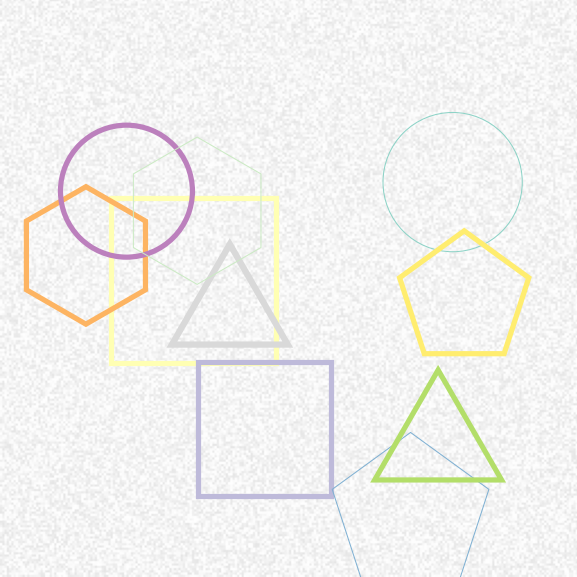[{"shape": "circle", "thickness": 0.5, "radius": 0.6, "center": [0.784, 0.684]}, {"shape": "square", "thickness": 2.5, "radius": 0.71, "center": [0.334, 0.513]}, {"shape": "square", "thickness": 2.5, "radius": 0.58, "center": [0.458, 0.256]}, {"shape": "pentagon", "thickness": 0.5, "radius": 0.71, "center": [0.711, 0.108]}, {"shape": "hexagon", "thickness": 2.5, "radius": 0.6, "center": [0.149, 0.557]}, {"shape": "triangle", "thickness": 2.5, "radius": 0.63, "center": [0.759, 0.231]}, {"shape": "triangle", "thickness": 3, "radius": 0.58, "center": [0.398, 0.46]}, {"shape": "circle", "thickness": 2.5, "radius": 0.57, "center": [0.219, 0.668]}, {"shape": "hexagon", "thickness": 0.5, "radius": 0.64, "center": [0.341, 0.634]}, {"shape": "pentagon", "thickness": 2.5, "radius": 0.59, "center": [0.804, 0.482]}]